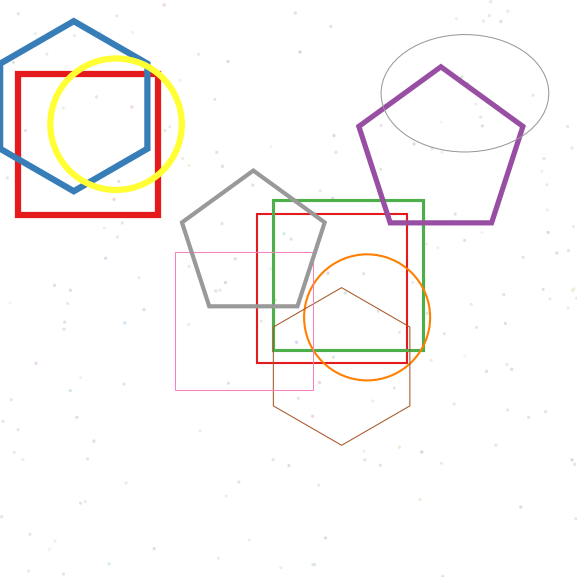[{"shape": "square", "thickness": 3, "radius": 0.61, "center": [0.152, 0.749]}, {"shape": "square", "thickness": 1, "radius": 0.65, "center": [0.575, 0.5]}, {"shape": "hexagon", "thickness": 3, "radius": 0.74, "center": [0.128, 0.815]}, {"shape": "square", "thickness": 1.5, "radius": 0.65, "center": [0.603, 0.523]}, {"shape": "pentagon", "thickness": 2.5, "radius": 0.75, "center": [0.763, 0.734]}, {"shape": "circle", "thickness": 1, "radius": 0.55, "center": [0.636, 0.45]}, {"shape": "circle", "thickness": 3, "radius": 0.57, "center": [0.201, 0.784]}, {"shape": "hexagon", "thickness": 0.5, "radius": 0.68, "center": [0.592, 0.365]}, {"shape": "square", "thickness": 0.5, "radius": 0.6, "center": [0.422, 0.443]}, {"shape": "oval", "thickness": 0.5, "radius": 0.73, "center": [0.805, 0.838]}, {"shape": "pentagon", "thickness": 2, "radius": 0.65, "center": [0.439, 0.574]}]